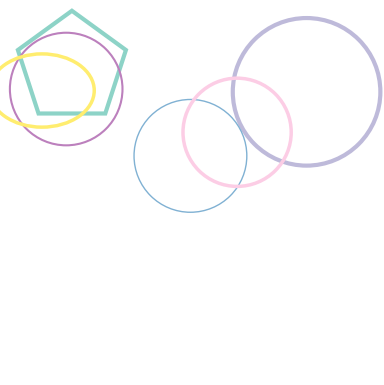[{"shape": "pentagon", "thickness": 3, "radius": 0.74, "center": [0.187, 0.825]}, {"shape": "circle", "thickness": 3, "radius": 0.96, "center": [0.796, 0.761]}, {"shape": "circle", "thickness": 1, "radius": 0.73, "center": [0.495, 0.595]}, {"shape": "circle", "thickness": 2.5, "radius": 0.7, "center": [0.616, 0.656]}, {"shape": "circle", "thickness": 1.5, "radius": 0.73, "center": [0.172, 0.769]}, {"shape": "oval", "thickness": 2.5, "radius": 0.68, "center": [0.109, 0.765]}]